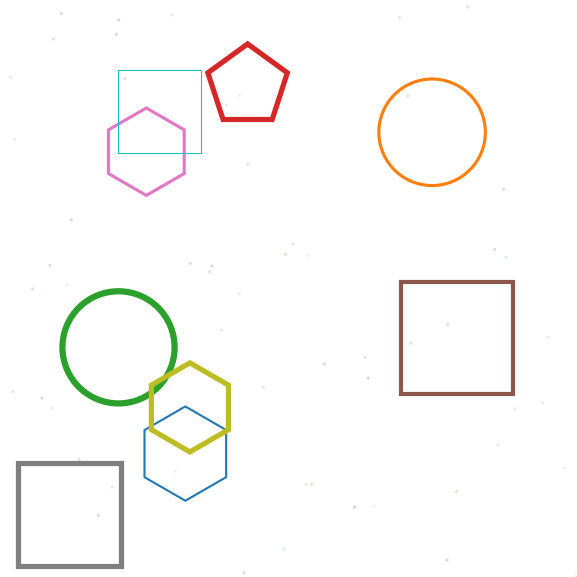[{"shape": "hexagon", "thickness": 1, "radius": 0.41, "center": [0.321, 0.214]}, {"shape": "circle", "thickness": 1.5, "radius": 0.46, "center": [0.748, 0.77]}, {"shape": "circle", "thickness": 3, "radius": 0.49, "center": [0.205, 0.398]}, {"shape": "pentagon", "thickness": 2.5, "radius": 0.36, "center": [0.429, 0.851]}, {"shape": "square", "thickness": 2, "radius": 0.49, "center": [0.791, 0.413]}, {"shape": "hexagon", "thickness": 1.5, "radius": 0.38, "center": [0.253, 0.736]}, {"shape": "square", "thickness": 2.5, "radius": 0.45, "center": [0.12, 0.108]}, {"shape": "hexagon", "thickness": 2.5, "radius": 0.39, "center": [0.329, 0.294]}, {"shape": "square", "thickness": 0.5, "radius": 0.36, "center": [0.276, 0.806]}]